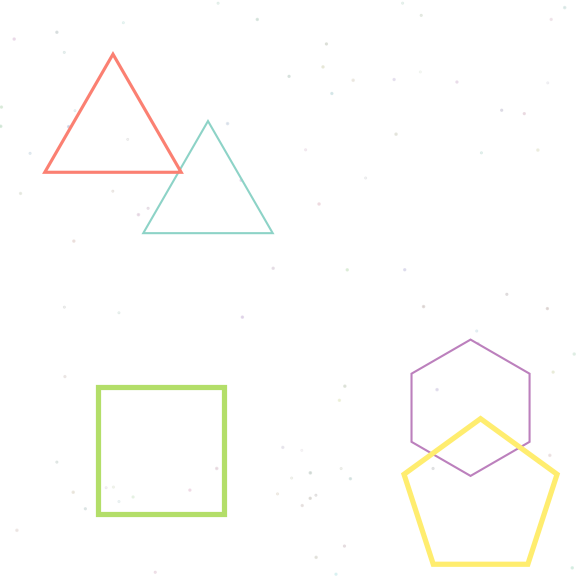[{"shape": "triangle", "thickness": 1, "radius": 0.65, "center": [0.36, 0.66]}, {"shape": "triangle", "thickness": 1.5, "radius": 0.68, "center": [0.196, 0.769]}, {"shape": "square", "thickness": 2.5, "radius": 0.55, "center": [0.279, 0.219]}, {"shape": "hexagon", "thickness": 1, "radius": 0.59, "center": [0.815, 0.293]}, {"shape": "pentagon", "thickness": 2.5, "radius": 0.7, "center": [0.832, 0.135]}]